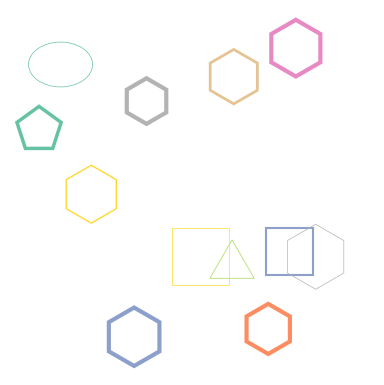[{"shape": "pentagon", "thickness": 2.5, "radius": 0.3, "center": [0.101, 0.663]}, {"shape": "oval", "thickness": 0.5, "radius": 0.42, "center": [0.157, 0.832]}, {"shape": "hexagon", "thickness": 3, "radius": 0.33, "center": [0.697, 0.146]}, {"shape": "hexagon", "thickness": 3, "radius": 0.38, "center": [0.348, 0.125]}, {"shape": "square", "thickness": 1.5, "radius": 0.3, "center": [0.752, 0.346]}, {"shape": "hexagon", "thickness": 3, "radius": 0.37, "center": [0.768, 0.875]}, {"shape": "triangle", "thickness": 0.5, "radius": 0.33, "center": [0.603, 0.311]}, {"shape": "square", "thickness": 0.5, "radius": 0.37, "center": [0.521, 0.335]}, {"shape": "hexagon", "thickness": 1, "radius": 0.38, "center": [0.237, 0.496]}, {"shape": "hexagon", "thickness": 2, "radius": 0.35, "center": [0.607, 0.801]}, {"shape": "hexagon", "thickness": 3, "radius": 0.3, "center": [0.381, 0.737]}, {"shape": "hexagon", "thickness": 0.5, "radius": 0.42, "center": [0.82, 0.333]}]